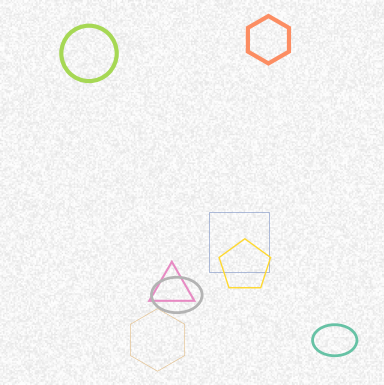[{"shape": "oval", "thickness": 2, "radius": 0.29, "center": [0.869, 0.116]}, {"shape": "hexagon", "thickness": 3, "radius": 0.31, "center": [0.697, 0.897]}, {"shape": "square", "thickness": 0.5, "radius": 0.39, "center": [0.622, 0.371]}, {"shape": "triangle", "thickness": 1.5, "radius": 0.34, "center": [0.446, 0.252]}, {"shape": "circle", "thickness": 3, "radius": 0.36, "center": [0.231, 0.861]}, {"shape": "pentagon", "thickness": 1, "radius": 0.35, "center": [0.636, 0.31]}, {"shape": "hexagon", "thickness": 0.5, "radius": 0.41, "center": [0.409, 0.117]}, {"shape": "oval", "thickness": 2, "radius": 0.33, "center": [0.459, 0.234]}]